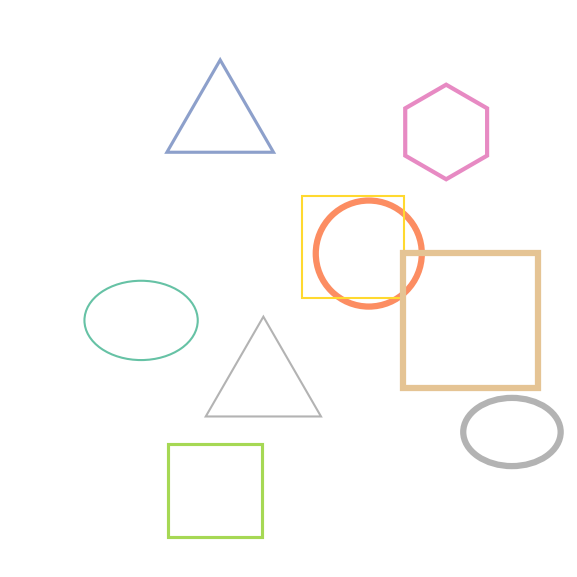[{"shape": "oval", "thickness": 1, "radius": 0.49, "center": [0.244, 0.444]}, {"shape": "circle", "thickness": 3, "radius": 0.46, "center": [0.639, 0.56]}, {"shape": "triangle", "thickness": 1.5, "radius": 0.53, "center": [0.381, 0.789]}, {"shape": "hexagon", "thickness": 2, "radius": 0.41, "center": [0.773, 0.771]}, {"shape": "square", "thickness": 1.5, "radius": 0.4, "center": [0.372, 0.15]}, {"shape": "square", "thickness": 1, "radius": 0.44, "center": [0.611, 0.572]}, {"shape": "square", "thickness": 3, "radius": 0.59, "center": [0.815, 0.444]}, {"shape": "oval", "thickness": 3, "radius": 0.42, "center": [0.886, 0.251]}, {"shape": "triangle", "thickness": 1, "radius": 0.58, "center": [0.456, 0.336]}]